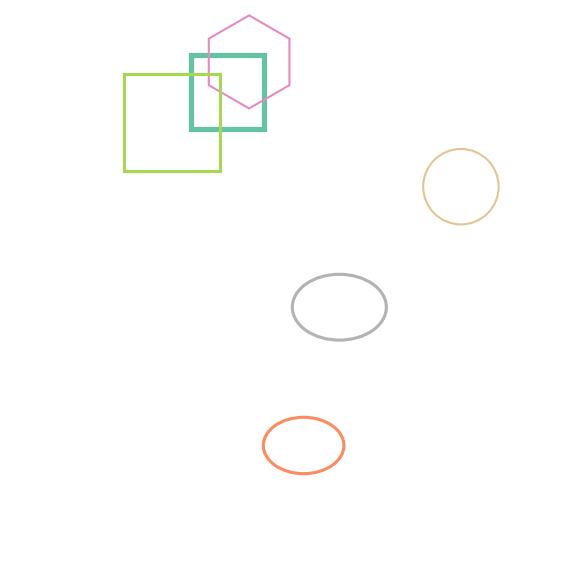[{"shape": "square", "thickness": 2.5, "radius": 0.32, "center": [0.394, 0.84]}, {"shape": "oval", "thickness": 1.5, "radius": 0.35, "center": [0.526, 0.228]}, {"shape": "hexagon", "thickness": 1, "radius": 0.4, "center": [0.431, 0.892]}, {"shape": "square", "thickness": 1.5, "radius": 0.42, "center": [0.297, 0.787]}, {"shape": "circle", "thickness": 1, "radius": 0.33, "center": [0.798, 0.676]}, {"shape": "oval", "thickness": 1.5, "radius": 0.41, "center": [0.588, 0.467]}]